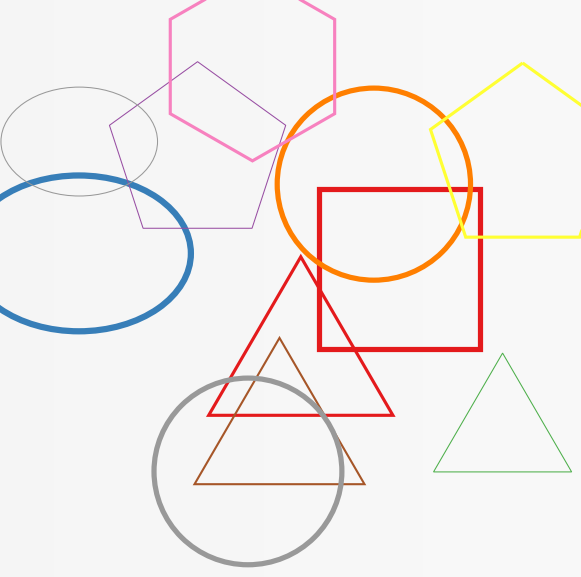[{"shape": "triangle", "thickness": 1.5, "radius": 0.91, "center": [0.517, 0.371]}, {"shape": "square", "thickness": 2.5, "radius": 0.69, "center": [0.688, 0.534]}, {"shape": "oval", "thickness": 3, "radius": 0.96, "center": [0.136, 0.56]}, {"shape": "triangle", "thickness": 0.5, "radius": 0.69, "center": [0.865, 0.251]}, {"shape": "pentagon", "thickness": 0.5, "radius": 0.8, "center": [0.34, 0.733]}, {"shape": "circle", "thickness": 2.5, "radius": 0.83, "center": [0.643, 0.68]}, {"shape": "pentagon", "thickness": 1.5, "radius": 0.83, "center": [0.899, 0.723]}, {"shape": "triangle", "thickness": 1, "radius": 0.84, "center": [0.481, 0.245]}, {"shape": "hexagon", "thickness": 1.5, "radius": 0.82, "center": [0.434, 0.884]}, {"shape": "circle", "thickness": 2.5, "radius": 0.81, "center": [0.427, 0.183]}, {"shape": "oval", "thickness": 0.5, "radius": 0.67, "center": [0.136, 0.754]}]